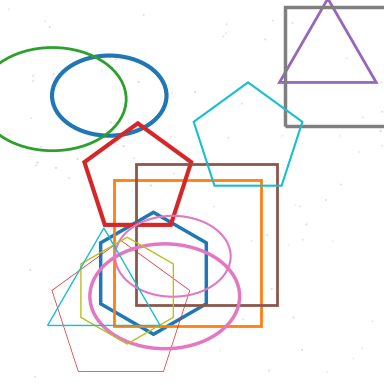[{"shape": "hexagon", "thickness": 2.5, "radius": 0.79, "center": [0.399, 0.29]}, {"shape": "oval", "thickness": 3, "radius": 0.74, "center": [0.284, 0.752]}, {"shape": "square", "thickness": 2, "radius": 0.95, "center": [0.488, 0.343]}, {"shape": "oval", "thickness": 2, "radius": 0.96, "center": [0.136, 0.743]}, {"shape": "pentagon", "thickness": 3, "radius": 0.73, "center": [0.358, 0.534]}, {"shape": "pentagon", "thickness": 0.5, "radius": 0.94, "center": [0.314, 0.187]}, {"shape": "triangle", "thickness": 2, "radius": 0.73, "center": [0.852, 0.858]}, {"shape": "square", "thickness": 2, "radius": 0.92, "center": [0.537, 0.392]}, {"shape": "oval", "thickness": 2.5, "radius": 0.97, "center": [0.428, 0.23]}, {"shape": "oval", "thickness": 1.5, "radius": 0.75, "center": [0.449, 0.334]}, {"shape": "square", "thickness": 2.5, "radius": 0.78, "center": [0.895, 0.827]}, {"shape": "hexagon", "thickness": 1, "radius": 0.69, "center": [0.33, 0.245]}, {"shape": "triangle", "thickness": 1, "radius": 0.84, "center": [0.27, 0.239]}, {"shape": "pentagon", "thickness": 1.5, "radius": 0.74, "center": [0.644, 0.638]}]